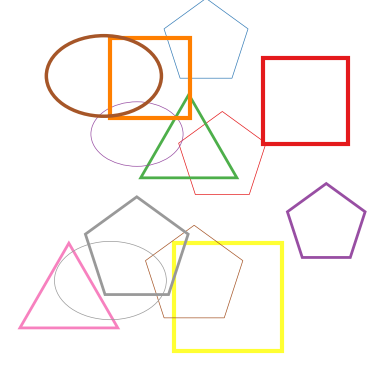[{"shape": "square", "thickness": 3, "radius": 0.55, "center": [0.793, 0.738]}, {"shape": "pentagon", "thickness": 0.5, "radius": 0.6, "center": [0.577, 0.591]}, {"shape": "pentagon", "thickness": 0.5, "radius": 0.57, "center": [0.535, 0.89]}, {"shape": "triangle", "thickness": 2, "radius": 0.72, "center": [0.49, 0.61]}, {"shape": "oval", "thickness": 0.5, "radius": 0.6, "center": [0.356, 0.652]}, {"shape": "pentagon", "thickness": 2, "radius": 0.53, "center": [0.847, 0.417]}, {"shape": "square", "thickness": 3, "radius": 0.52, "center": [0.39, 0.797]}, {"shape": "square", "thickness": 3, "radius": 0.7, "center": [0.591, 0.229]}, {"shape": "oval", "thickness": 2.5, "radius": 0.75, "center": [0.27, 0.803]}, {"shape": "pentagon", "thickness": 0.5, "radius": 0.66, "center": [0.504, 0.282]}, {"shape": "triangle", "thickness": 2, "radius": 0.73, "center": [0.179, 0.222]}, {"shape": "pentagon", "thickness": 2, "radius": 0.7, "center": [0.355, 0.348]}, {"shape": "oval", "thickness": 0.5, "radius": 0.73, "center": [0.287, 0.271]}]